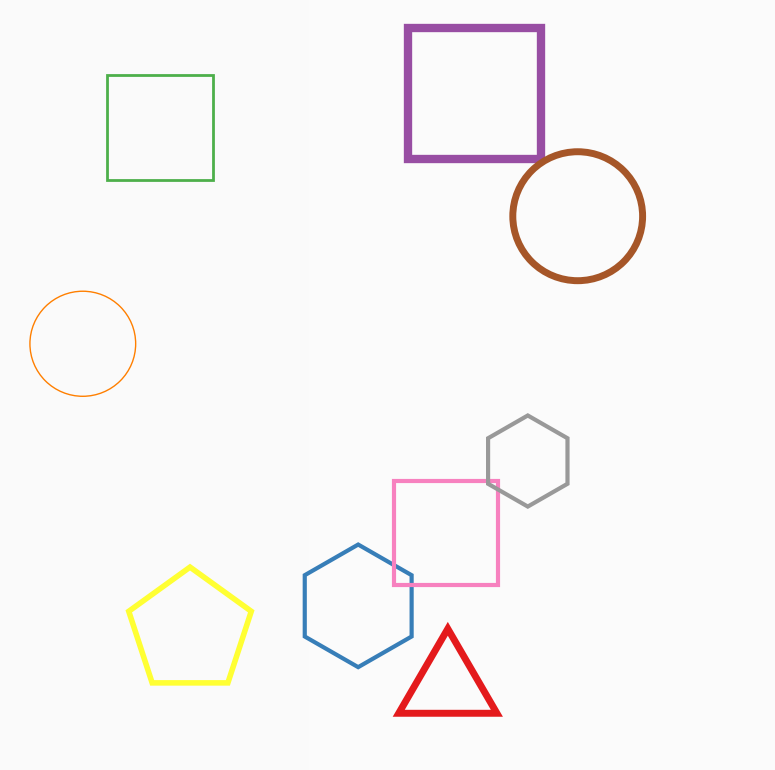[{"shape": "triangle", "thickness": 2.5, "radius": 0.37, "center": [0.578, 0.11]}, {"shape": "hexagon", "thickness": 1.5, "radius": 0.4, "center": [0.462, 0.213]}, {"shape": "square", "thickness": 1, "radius": 0.34, "center": [0.207, 0.835]}, {"shape": "square", "thickness": 3, "radius": 0.43, "center": [0.612, 0.879]}, {"shape": "circle", "thickness": 0.5, "radius": 0.34, "center": [0.107, 0.554]}, {"shape": "pentagon", "thickness": 2, "radius": 0.42, "center": [0.245, 0.18]}, {"shape": "circle", "thickness": 2.5, "radius": 0.42, "center": [0.745, 0.719]}, {"shape": "square", "thickness": 1.5, "radius": 0.34, "center": [0.576, 0.308]}, {"shape": "hexagon", "thickness": 1.5, "radius": 0.3, "center": [0.681, 0.401]}]